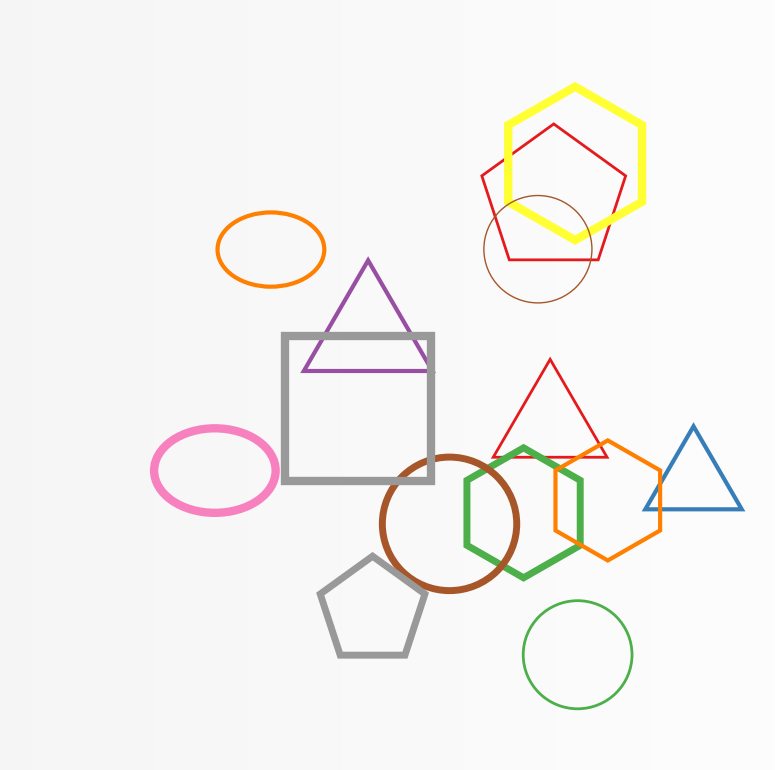[{"shape": "pentagon", "thickness": 1, "radius": 0.49, "center": [0.715, 0.741]}, {"shape": "triangle", "thickness": 1, "radius": 0.42, "center": [0.71, 0.449]}, {"shape": "triangle", "thickness": 1.5, "radius": 0.36, "center": [0.895, 0.374]}, {"shape": "hexagon", "thickness": 2.5, "radius": 0.42, "center": [0.676, 0.334]}, {"shape": "circle", "thickness": 1, "radius": 0.35, "center": [0.745, 0.15]}, {"shape": "triangle", "thickness": 1.5, "radius": 0.48, "center": [0.475, 0.566]}, {"shape": "hexagon", "thickness": 1.5, "radius": 0.39, "center": [0.784, 0.35]}, {"shape": "oval", "thickness": 1.5, "radius": 0.34, "center": [0.35, 0.676]}, {"shape": "hexagon", "thickness": 3, "radius": 0.5, "center": [0.742, 0.788]}, {"shape": "circle", "thickness": 2.5, "radius": 0.43, "center": [0.58, 0.32]}, {"shape": "circle", "thickness": 0.5, "radius": 0.35, "center": [0.694, 0.676]}, {"shape": "oval", "thickness": 3, "radius": 0.39, "center": [0.277, 0.389]}, {"shape": "pentagon", "thickness": 2.5, "radius": 0.36, "center": [0.481, 0.207]}, {"shape": "square", "thickness": 3, "radius": 0.47, "center": [0.462, 0.47]}]